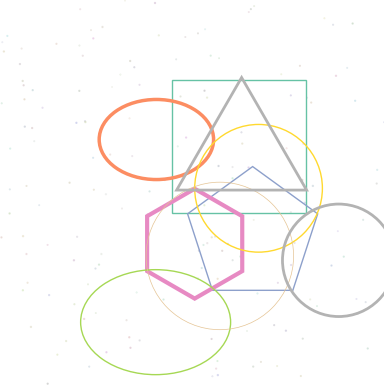[{"shape": "square", "thickness": 1, "radius": 0.87, "center": [0.621, 0.619]}, {"shape": "oval", "thickness": 2.5, "radius": 0.74, "center": [0.406, 0.638]}, {"shape": "pentagon", "thickness": 1, "radius": 0.89, "center": [0.656, 0.39]}, {"shape": "hexagon", "thickness": 3, "radius": 0.71, "center": [0.506, 0.367]}, {"shape": "oval", "thickness": 1, "radius": 0.97, "center": [0.404, 0.163]}, {"shape": "circle", "thickness": 1, "radius": 0.83, "center": [0.672, 0.511]}, {"shape": "circle", "thickness": 0.5, "radius": 0.96, "center": [0.571, 0.335]}, {"shape": "circle", "thickness": 2, "radius": 0.73, "center": [0.88, 0.324]}, {"shape": "triangle", "thickness": 2, "radius": 0.97, "center": [0.628, 0.604]}]